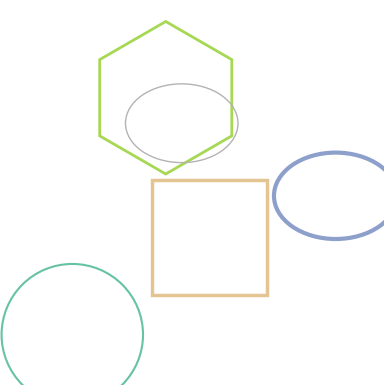[{"shape": "circle", "thickness": 1.5, "radius": 0.92, "center": [0.188, 0.131]}, {"shape": "oval", "thickness": 3, "radius": 0.8, "center": [0.872, 0.491]}, {"shape": "hexagon", "thickness": 2, "radius": 0.99, "center": [0.43, 0.746]}, {"shape": "square", "thickness": 2.5, "radius": 0.75, "center": [0.543, 0.382]}, {"shape": "oval", "thickness": 1, "radius": 0.73, "center": [0.472, 0.68]}]